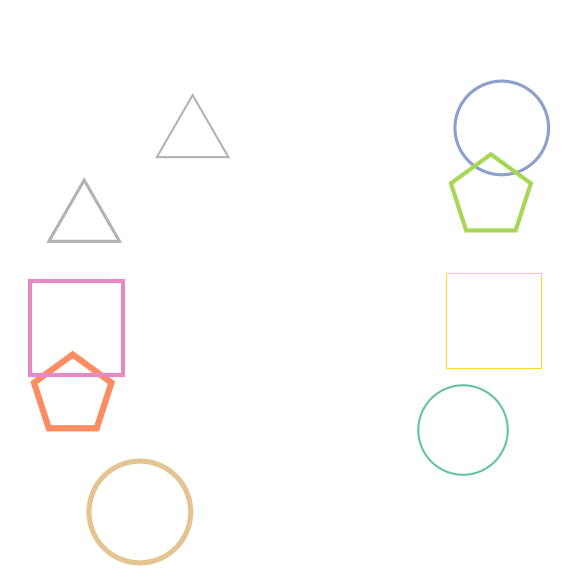[{"shape": "circle", "thickness": 1, "radius": 0.39, "center": [0.802, 0.254]}, {"shape": "pentagon", "thickness": 3, "radius": 0.35, "center": [0.126, 0.315]}, {"shape": "circle", "thickness": 1.5, "radius": 0.41, "center": [0.869, 0.778]}, {"shape": "square", "thickness": 2, "radius": 0.4, "center": [0.133, 0.431]}, {"shape": "pentagon", "thickness": 2, "radius": 0.36, "center": [0.85, 0.659]}, {"shape": "square", "thickness": 0.5, "radius": 0.41, "center": [0.855, 0.444]}, {"shape": "circle", "thickness": 2.5, "radius": 0.44, "center": [0.242, 0.113]}, {"shape": "triangle", "thickness": 1, "radius": 0.36, "center": [0.334, 0.763]}, {"shape": "triangle", "thickness": 1.5, "radius": 0.35, "center": [0.146, 0.617]}]